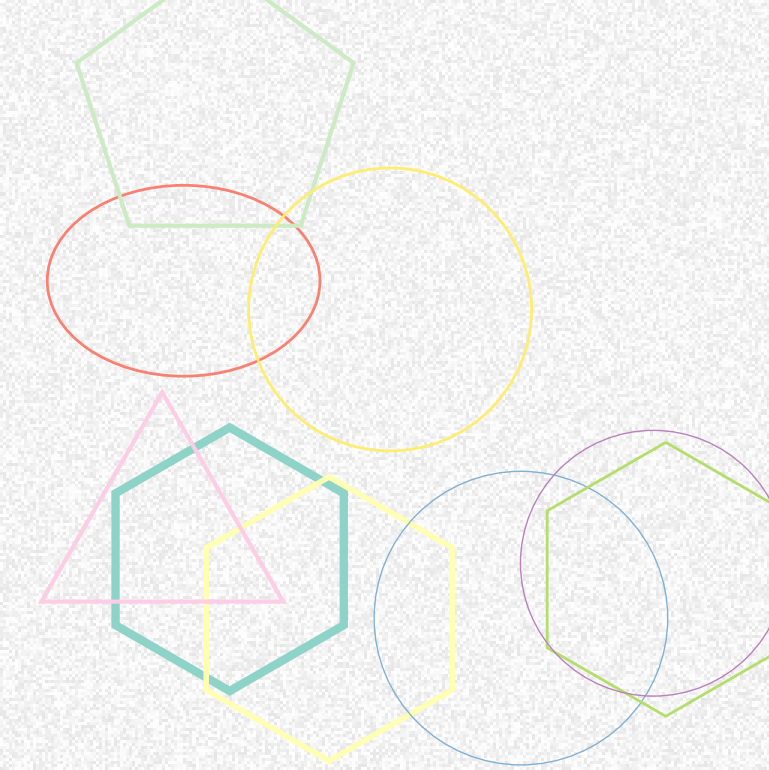[{"shape": "hexagon", "thickness": 3, "radius": 0.86, "center": [0.298, 0.274]}, {"shape": "hexagon", "thickness": 2, "radius": 0.92, "center": [0.428, 0.196]}, {"shape": "oval", "thickness": 1, "radius": 0.89, "center": [0.238, 0.635]}, {"shape": "circle", "thickness": 0.5, "radius": 0.95, "center": [0.677, 0.197]}, {"shape": "hexagon", "thickness": 1, "radius": 0.89, "center": [0.865, 0.248]}, {"shape": "triangle", "thickness": 1.5, "radius": 0.91, "center": [0.211, 0.309]}, {"shape": "circle", "thickness": 0.5, "radius": 0.86, "center": [0.848, 0.269]}, {"shape": "pentagon", "thickness": 1.5, "radius": 0.95, "center": [0.279, 0.86]}, {"shape": "circle", "thickness": 1, "radius": 0.92, "center": [0.507, 0.598]}]